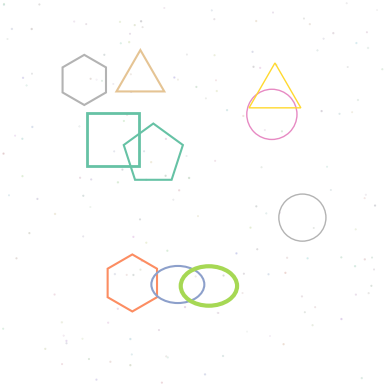[{"shape": "pentagon", "thickness": 1.5, "radius": 0.4, "center": [0.398, 0.598]}, {"shape": "square", "thickness": 2, "radius": 0.34, "center": [0.294, 0.637]}, {"shape": "hexagon", "thickness": 1.5, "radius": 0.37, "center": [0.344, 0.265]}, {"shape": "oval", "thickness": 1.5, "radius": 0.34, "center": [0.462, 0.261]}, {"shape": "circle", "thickness": 1, "radius": 0.33, "center": [0.706, 0.703]}, {"shape": "oval", "thickness": 3, "radius": 0.37, "center": [0.543, 0.257]}, {"shape": "triangle", "thickness": 1, "radius": 0.39, "center": [0.714, 0.759]}, {"shape": "triangle", "thickness": 1.5, "radius": 0.36, "center": [0.365, 0.798]}, {"shape": "hexagon", "thickness": 1.5, "radius": 0.33, "center": [0.219, 0.792]}, {"shape": "circle", "thickness": 1, "radius": 0.31, "center": [0.785, 0.435]}]